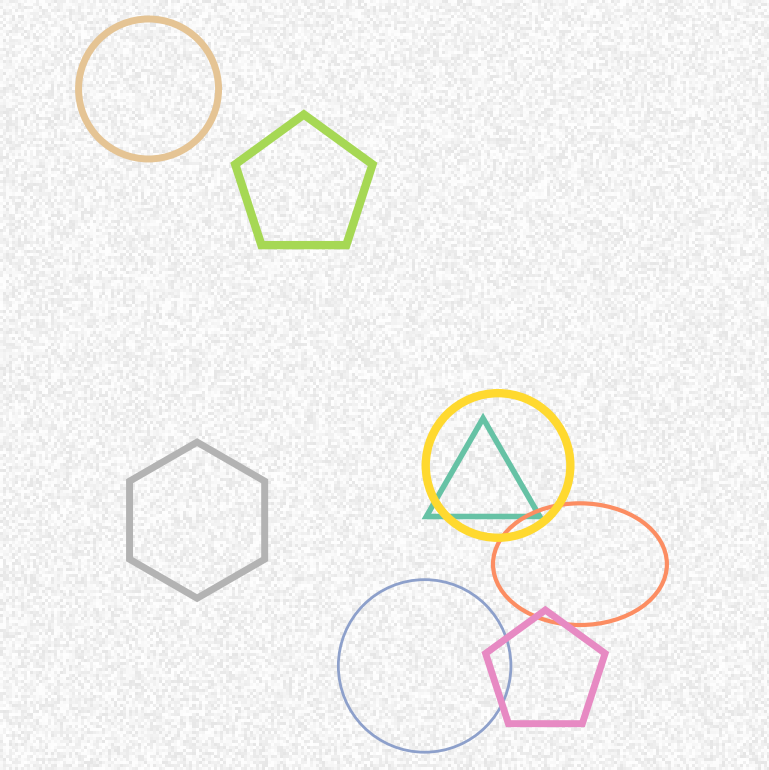[{"shape": "triangle", "thickness": 2, "radius": 0.43, "center": [0.627, 0.372]}, {"shape": "oval", "thickness": 1.5, "radius": 0.56, "center": [0.753, 0.267]}, {"shape": "circle", "thickness": 1, "radius": 0.56, "center": [0.551, 0.135]}, {"shape": "pentagon", "thickness": 2.5, "radius": 0.41, "center": [0.708, 0.126]}, {"shape": "pentagon", "thickness": 3, "radius": 0.47, "center": [0.395, 0.758]}, {"shape": "circle", "thickness": 3, "radius": 0.47, "center": [0.647, 0.395]}, {"shape": "circle", "thickness": 2.5, "radius": 0.45, "center": [0.193, 0.884]}, {"shape": "hexagon", "thickness": 2.5, "radius": 0.51, "center": [0.256, 0.324]}]